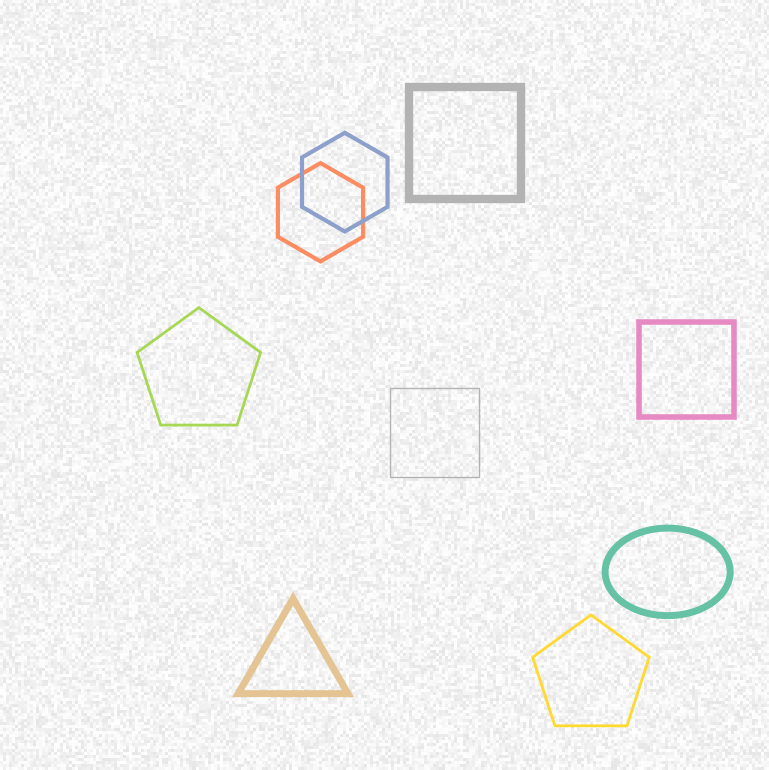[{"shape": "oval", "thickness": 2.5, "radius": 0.41, "center": [0.867, 0.257]}, {"shape": "hexagon", "thickness": 1.5, "radius": 0.32, "center": [0.416, 0.724]}, {"shape": "hexagon", "thickness": 1.5, "radius": 0.32, "center": [0.448, 0.763]}, {"shape": "square", "thickness": 2, "radius": 0.31, "center": [0.891, 0.52]}, {"shape": "pentagon", "thickness": 1, "radius": 0.42, "center": [0.258, 0.516]}, {"shape": "pentagon", "thickness": 1, "radius": 0.4, "center": [0.767, 0.122]}, {"shape": "triangle", "thickness": 2.5, "radius": 0.41, "center": [0.381, 0.14]}, {"shape": "square", "thickness": 3, "radius": 0.37, "center": [0.604, 0.814]}, {"shape": "square", "thickness": 0.5, "radius": 0.29, "center": [0.564, 0.438]}]